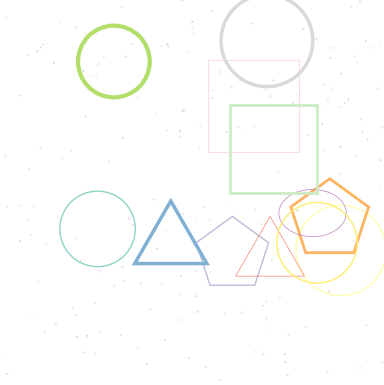[{"shape": "circle", "thickness": 1, "radius": 0.49, "center": [0.253, 0.405]}, {"shape": "circle", "thickness": 1, "radius": 0.59, "center": [0.886, 0.349]}, {"shape": "pentagon", "thickness": 1, "radius": 0.49, "center": [0.604, 0.339]}, {"shape": "triangle", "thickness": 0.5, "radius": 0.52, "center": [0.701, 0.334]}, {"shape": "triangle", "thickness": 2.5, "radius": 0.54, "center": [0.444, 0.37]}, {"shape": "pentagon", "thickness": 2, "radius": 0.53, "center": [0.856, 0.43]}, {"shape": "circle", "thickness": 3, "radius": 0.47, "center": [0.296, 0.84]}, {"shape": "square", "thickness": 0.5, "radius": 0.59, "center": [0.658, 0.724]}, {"shape": "circle", "thickness": 2.5, "radius": 0.6, "center": [0.693, 0.894]}, {"shape": "oval", "thickness": 0.5, "radius": 0.44, "center": [0.812, 0.447]}, {"shape": "square", "thickness": 2, "radius": 0.57, "center": [0.711, 0.613]}, {"shape": "circle", "thickness": 1, "radius": 0.52, "center": [0.823, 0.369]}]